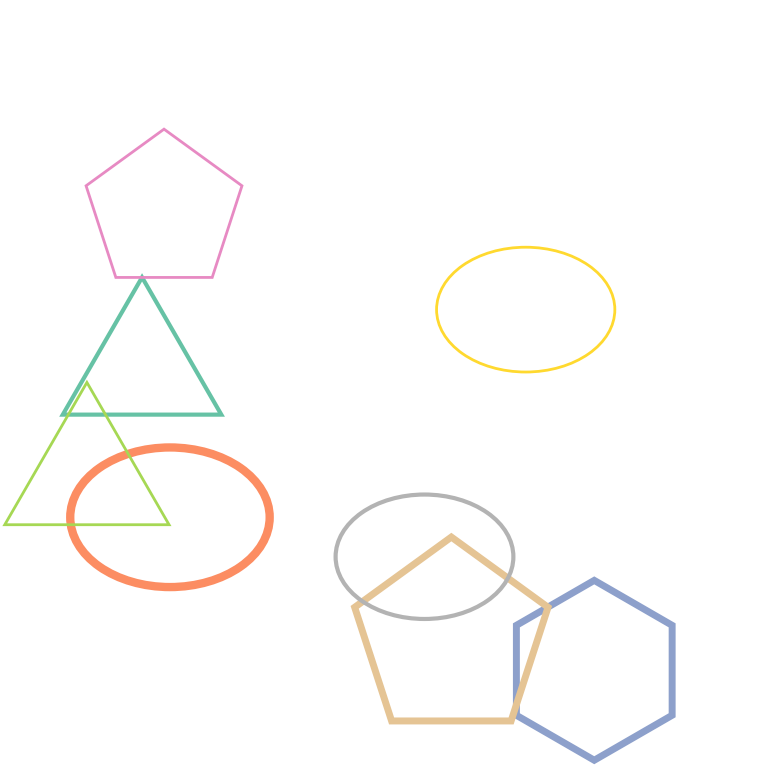[{"shape": "triangle", "thickness": 1.5, "radius": 0.59, "center": [0.184, 0.521]}, {"shape": "oval", "thickness": 3, "radius": 0.65, "center": [0.221, 0.328]}, {"shape": "hexagon", "thickness": 2.5, "radius": 0.58, "center": [0.772, 0.129]}, {"shape": "pentagon", "thickness": 1, "radius": 0.53, "center": [0.213, 0.726]}, {"shape": "triangle", "thickness": 1, "radius": 0.62, "center": [0.113, 0.38]}, {"shape": "oval", "thickness": 1, "radius": 0.58, "center": [0.683, 0.598]}, {"shape": "pentagon", "thickness": 2.5, "radius": 0.66, "center": [0.586, 0.171]}, {"shape": "oval", "thickness": 1.5, "radius": 0.58, "center": [0.551, 0.277]}]